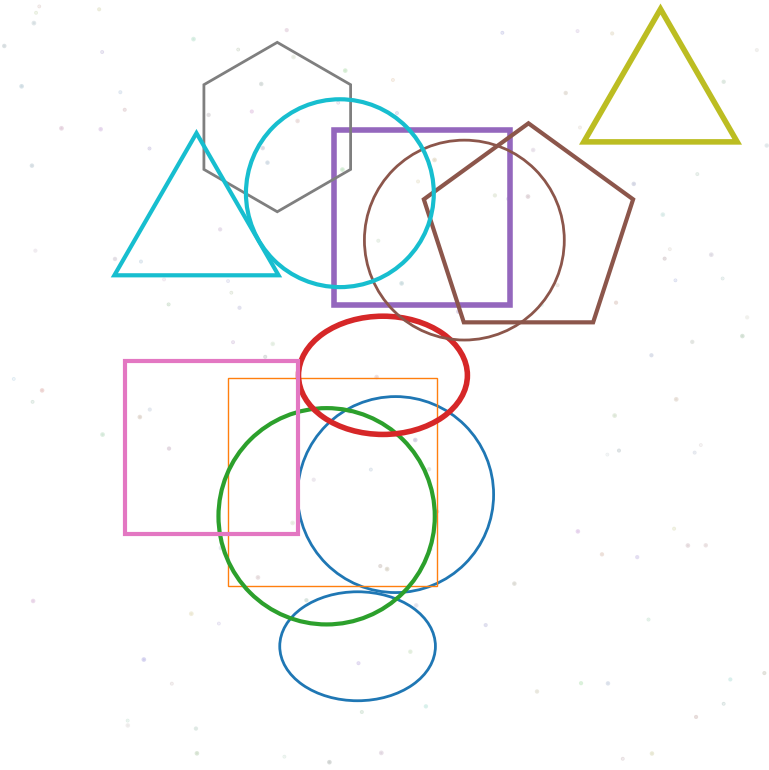[{"shape": "circle", "thickness": 1, "radius": 0.64, "center": [0.514, 0.358]}, {"shape": "oval", "thickness": 1, "radius": 0.51, "center": [0.464, 0.161]}, {"shape": "square", "thickness": 0.5, "radius": 0.68, "center": [0.432, 0.375]}, {"shape": "circle", "thickness": 1.5, "radius": 0.7, "center": [0.424, 0.33]}, {"shape": "oval", "thickness": 2, "radius": 0.55, "center": [0.497, 0.513]}, {"shape": "square", "thickness": 2, "radius": 0.57, "center": [0.549, 0.718]}, {"shape": "pentagon", "thickness": 1.5, "radius": 0.71, "center": [0.686, 0.697]}, {"shape": "circle", "thickness": 1, "radius": 0.65, "center": [0.603, 0.688]}, {"shape": "square", "thickness": 1.5, "radius": 0.56, "center": [0.275, 0.419]}, {"shape": "hexagon", "thickness": 1, "radius": 0.55, "center": [0.36, 0.835]}, {"shape": "triangle", "thickness": 2, "radius": 0.57, "center": [0.858, 0.873]}, {"shape": "triangle", "thickness": 1.5, "radius": 0.62, "center": [0.255, 0.704]}, {"shape": "circle", "thickness": 1.5, "radius": 0.61, "center": [0.441, 0.749]}]